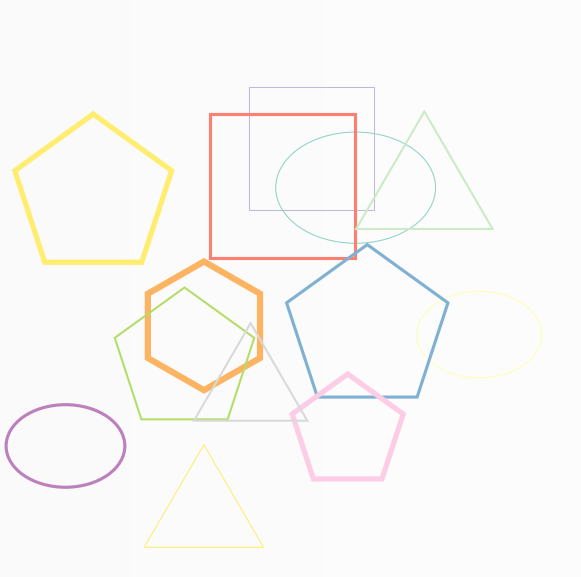[{"shape": "oval", "thickness": 0.5, "radius": 0.69, "center": [0.612, 0.674]}, {"shape": "oval", "thickness": 0.5, "radius": 0.54, "center": [0.824, 0.42]}, {"shape": "square", "thickness": 0.5, "radius": 0.54, "center": [0.535, 0.742]}, {"shape": "square", "thickness": 1.5, "radius": 0.62, "center": [0.487, 0.677]}, {"shape": "pentagon", "thickness": 1.5, "radius": 0.73, "center": [0.632, 0.43]}, {"shape": "hexagon", "thickness": 3, "radius": 0.56, "center": [0.351, 0.435]}, {"shape": "pentagon", "thickness": 1, "radius": 0.63, "center": [0.317, 0.375]}, {"shape": "pentagon", "thickness": 2.5, "radius": 0.5, "center": [0.598, 0.251]}, {"shape": "triangle", "thickness": 1, "radius": 0.56, "center": [0.431, 0.327]}, {"shape": "oval", "thickness": 1.5, "radius": 0.51, "center": [0.113, 0.227]}, {"shape": "triangle", "thickness": 1, "radius": 0.68, "center": [0.73, 0.67]}, {"shape": "triangle", "thickness": 0.5, "radius": 0.59, "center": [0.351, 0.111]}, {"shape": "pentagon", "thickness": 2.5, "radius": 0.71, "center": [0.16, 0.66]}]